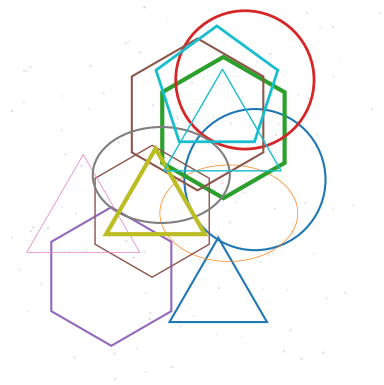[{"shape": "triangle", "thickness": 1.5, "radius": 0.73, "center": [0.567, 0.237]}, {"shape": "circle", "thickness": 1.5, "radius": 0.92, "center": [0.662, 0.533]}, {"shape": "oval", "thickness": 0.5, "radius": 0.9, "center": [0.594, 0.446]}, {"shape": "hexagon", "thickness": 3, "radius": 0.92, "center": [0.58, 0.669]}, {"shape": "circle", "thickness": 2, "radius": 0.9, "center": [0.636, 0.792]}, {"shape": "hexagon", "thickness": 1.5, "radius": 0.9, "center": [0.289, 0.282]}, {"shape": "hexagon", "thickness": 1.5, "radius": 0.99, "center": [0.513, 0.703]}, {"shape": "hexagon", "thickness": 1, "radius": 0.86, "center": [0.395, 0.451]}, {"shape": "triangle", "thickness": 0.5, "radius": 0.85, "center": [0.216, 0.429]}, {"shape": "oval", "thickness": 1.5, "radius": 0.89, "center": [0.419, 0.545]}, {"shape": "triangle", "thickness": 3, "radius": 0.74, "center": [0.404, 0.466]}, {"shape": "pentagon", "thickness": 2, "radius": 0.83, "center": [0.563, 0.766]}, {"shape": "triangle", "thickness": 1, "radius": 0.88, "center": [0.578, 0.644]}]